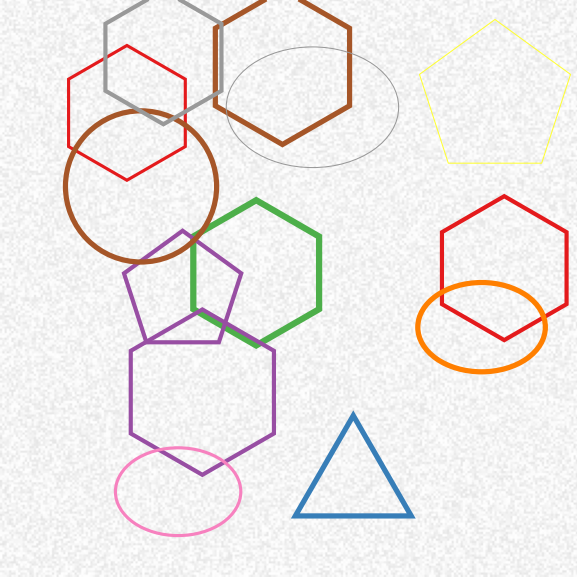[{"shape": "hexagon", "thickness": 2, "radius": 0.62, "center": [0.873, 0.535]}, {"shape": "hexagon", "thickness": 1.5, "radius": 0.58, "center": [0.22, 0.804]}, {"shape": "triangle", "thickness": 2.5, "radius": 0.58, "center": [0.612, 0.164]}, {"shape": "hexagon", "thickness": 3, "radius": 0.63, "center": [0.444, 0.527]}, {"shape": "pentagon", "thickness": 2, "radius": 0.53, "center": [0.316, 0.493]}, {"shape": "hexagon", "thickness": 2, "radius": 0.72, "center": [0.35, 0.32]}, {"shape": "oval", "thickness": 2.5, "radius": 0.55, "center": [0.834, 0.433]}, {"shape": "pentagon", "thickness": 0.5, "radius": 0.69, "center": [0.857, 0.828]}, {"shape": "hexagon", "thickness": 2.5, "radius": 0.67, "center": [0.489, 0.883]}, {"shape": "circle", "thickness": 2.5, "radius": 0.65, "center": [0.244, 0.676]}, {"shape": "oval", "thickness": 1.5, "radius": 0.54, "center": [0.308, 0.148]}, {"shape": "hexagon", "thickness": 2, "radius": 0.58, "center": [0.283, 0.9]}, {"shape": "oval", "thickness": 0.5, "radius": 0.75, "center": [0.541, 0.813]}]